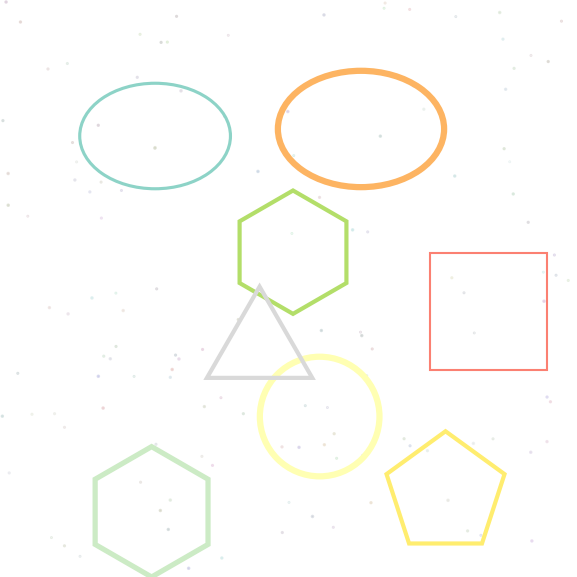[{"shape": "oval", "thickness": 1.5, "radius": 0.65, "center": [0.269, 0.764]}, {"shape": "circle", "thickness": 3, "radius": 0.52, "center": [0.554, 0.278]}, {"shape": "square", "thickness": 1, "radius": 0.51, "center": [0.847, 0.46]}, {"shape": "oval", "thickness": 3, "radius": 0.72, "center": [0.625, 0.776]}, {"shape": "hexagon", "thickness": 2, "radius": 0.53, "center": [0.507, 0.562]}, {"shape": "triangle", "thickness": 2, "radius": 0.53, "center": [0.45, 0.397]}, {"shape": "hexagon", "thickness": 2.5, "radius": 0.56, "center": [0.262, 0.113]}, {"shape": "pentagon", "thickness": 2, "radius": 0.54, "center": [0.771, 0.145]}]